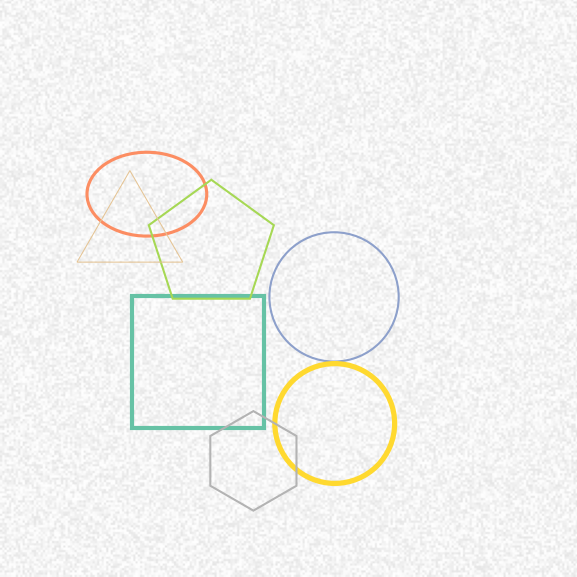[{"shape": "square", "thickness": 2, "radius": 0.57, "center": [0.343, 0.372]}, {"shape": "oval", "thickness": 1.5, "radius": 0.52, "center": [0.254, 0.663]}, {"shape": "circle", "thickness": 1, "radius": 0.56, "center": [0.578, 0.485]}, {"shape": "pentagon", "thickness": 1, "radius": 0.57, "center": [0.366, 0.574]}, {"shape": "circle", "thickness": 2.5, "radius": 0.52, "center": [0.58, 0.266]}, {"shape": "triangle", "thickness": 0.5, "radius": 0.53, "center": [0.225, 0.598]}, {"shape": "hexagon", "thickness": 1, "radius": 0.43, "center": [0.439, 0.201]}]